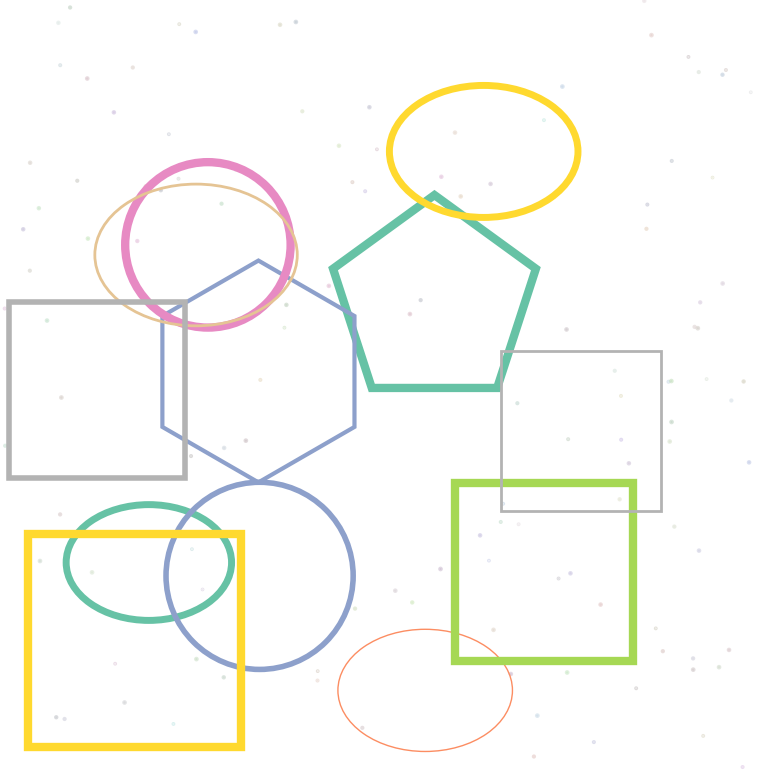[{"shape": "oval", "thickness": 2.5, "radius": 0.54, "center": [0.193, 0.269]}, {"shape": "pentagon", "thickness": 3, "radius": 0.69, "center": [0.564, 0.608]}, {"shape": "oval", "thickness": 0.5, "radius": 0.57, "center": [0.552, 0.103]}, {"shape": "hexagon", "thickness": 1.5, "radius": 0.72, "center": [0.336, 0.518]}, {"shape": "circle", "thickness": 2, "radius": 0.61, "center": [0.337, 0.252]}, {"shape": "circle", "thickness": 3, "radius": 0.54, "center": [0.27, 0.682]}, {"shape": "square", "thickness": 3, "radius": 0.58, "center": [0.706, 0.257]}, {"shape": "square", "thickness": 3, "radius": 0.69, "center": [0.175, 0.169]}, {"shape": "oval", "thickness": 2.5, "radius": 0.61, "center": [0.628, 0.803]}, {"shape": "oval", "thickness": 1, "radius": 0.66, "center": [0.255, 0.669]}, {"shape": "square", "thickness": 2, "radius": 0.57, "center": [0.125, 0.493]}, {"shape": "square", "thickness": 1, "radius": 0.52, "center": [0.755, 0.44]}]